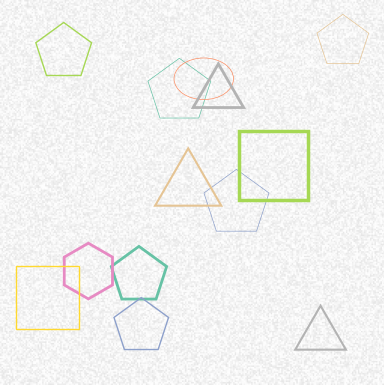[{"shape": "pentagon", "thickness": 0.5, "radius": 0.43, "center": [0.466, 0.763]}, {"shape": "pentagon", "thickness": 2, "radius": 0.38, "center": [0.361, 0.284]}, {"shape": "oval", "thickness": 0.5, "radius": 0.39, "center": [0.529, 0.795]}, {"shape": "pentagon", "thickness": 1, "radius": 0.37, "center": [0.367, 0.152]}, {"shape": "pentagon", "thickness": 0.5, "radius": 0.44, "center": [0.614, 0.471]}, {"shape": "hexagon", "thickness": 2, "radius": 0.36, "center": [0.23, 0.296]}, {"shape": "square", "thickness": 2.5, "radius": 0.45, "center": [0.711, 0.57]}, {"shape": "pentagon", "thickness": 1, "radius": 0.38, "center": [0.165, 0.865]}, {"shape": "square", "thickness": 1, "radius": 0.41, "center": [0.123, 0.227]}, {"shape": "pentagon", "thickness": 0.5, "radius": 0.35, "center": [0.891, 0.892]}, {"shape": "triangle", "thickness": 1.5, "radius": 0.5, "center": [0.489, 0.515]}, {"shape": "triangle", "thickness": 1.5, "radius": 0.38, "center": [0.833, 0.13]}, {"shape": "triangle", "thickness": 2, "radius": 0.38, "center": [0.567, 0.759]}]